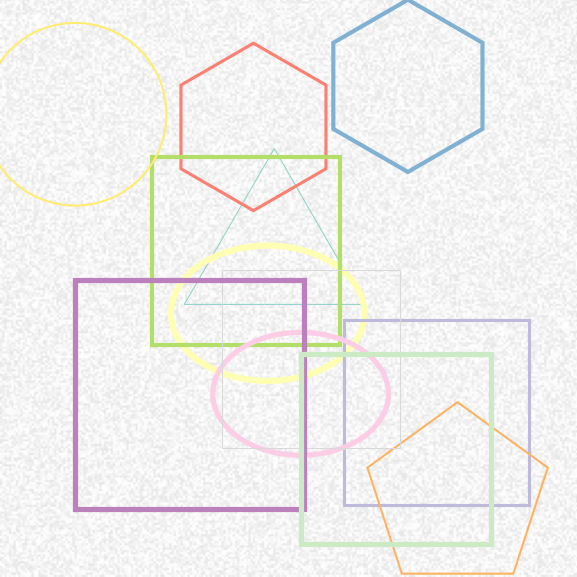[{"shape": "triangle", "thickness": 0.5, "radius": 0.9, "center": [0.475, 0.562]}, {"shape": "oval", "thickness": 3, "radius": 0.84, "center": [0.463, 0.457]}, {"shape": "square", "thickness": 1.5, "radius": 0.8, "center": [0.756, 0.285]}, {"shape": "hexagon", "thickness": 1.5, "radius": 0.72, "center": [0.439, 0.779]}, {"shape": "hexagon", "thickness": 2, "radius": 0.75, "center": [0.706, 0.85]}, {"shape": "pentagon", "thickness": 1, "radius": 0.82, "center": [0.792, 0.139]}, {"shape": "square", "thickness": 2, "radius": 0.81, "center": [0.426, 0.564]}, {"shape": "oval", "thickness": 2.5, "radius": 0.76, "center": [0.521, 0.317]}, {"shape": "square", "thickness": 0.5, "radius": 0.77, "center": [0.538, 0.377]}, {"shape": "square", "thickness": 2.5, "radius": 0.99, "center": [0.328, 0.316]}, {"shape": "square", "thickness": 2.5, "radius": 0.82, "center": [0.686, 0.221]}, {"shape": "circle", "thickness": 1, "radius": 0.79, "center": [0.13, 0.801]}]